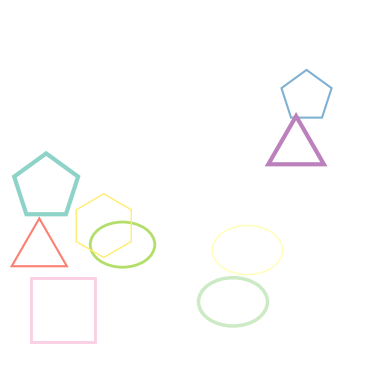[{"shape": "pentagon", "thickness": 3, "radius": 0.44, "center": [0.12, 0.514]}, {"shape": "oval", "thickness": 1, "radius": 0.46, "center": [0.643, 0.351]}, {"shape": "triangle", "thickness": 1.5, "radius": 0.41, "center": [0.102, 0.35]}, {"shape": "pentagon", "thickness": 1.5, "radius": 0.34, "center": [0.796, 0.75]}, {"shape": "oval", "thickness": 2, "radius": 0.42, "center": [0.318, 0.365]}, {"shape": "square", "thickness": 2, "radius": 0.42, "center": [0.163, 0.194]}, {"shape": "triangle", "thickness": 3, "radius": 0.42, "center": [0.769, 0.615]}, {"shape": "oval", "thickness": 2.5, "radius": 0.45, "center": [0.605, 0.216]}, {"shape": "hexagon", "thickness": 1, "radius": 0.41, "center": [0.269, 0.414]}]